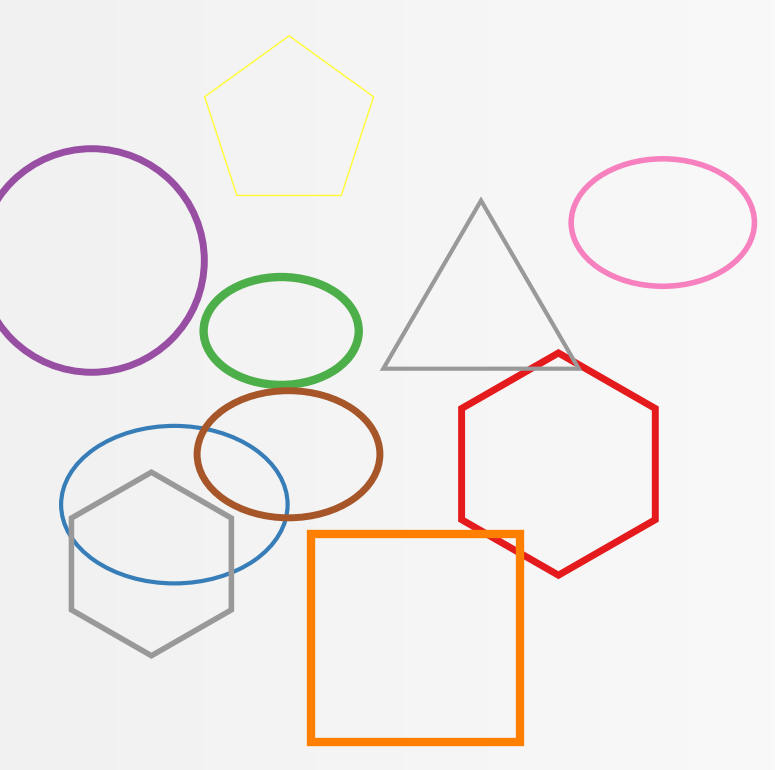[{"shape": "hexagon", "thickness": 2.5, "radius": 0.72, "center": [0.721, 0.397]}, {"shape": "oval", "thickness": 1.5, "radius": 0.73, "center": [0.225, 0.345]}, {"shape": "oval", "thickness": 3, "radius": 0.5, "center": [0.363, 0.57]}, {"shape": "circle", "thickness": 2.5, "radius": 0.73, "center": [0.118, 0.662]}, {"shape": "square", "thickness": 3, "radius": 0.68, "center": [0.536, 0.171]}, {"shape": "pentagon", "thickness": 0.5, "radius": 0.57, "center": [0.373, 0.839]}, {"shape": "oval", "thickness": 2.5, "radius": 0.59, "center": [0.372, 0.41]}, {"shape": "oval", "thickness": 2, "radius": 0.59, "center": [0.855, 0.711]}, {"shape": "triangle", "thickness": 1.5, "radius": 0.73, "center": [0.621, 0.594]}, {"shape": "hexagon", "thickness": 2, "radius": 0.6, "center": [0.195, 0.268]}]